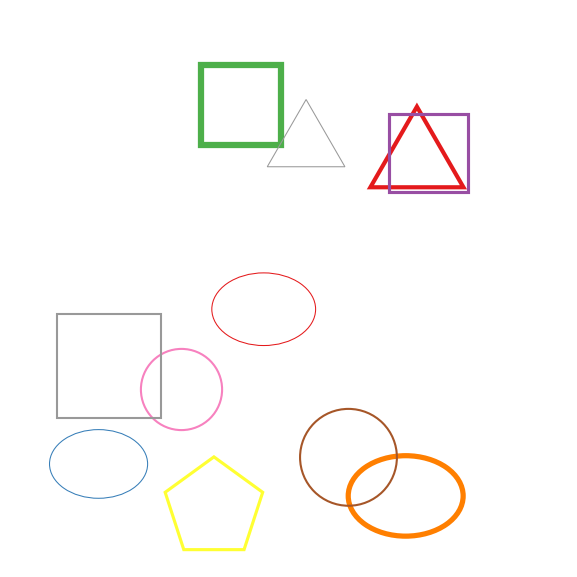[{"shape": "triangle", "thickness": 2, "radius": 0.47, "center": [0.722, 0.721]}, {"shape": "oval", "thickness": 0.5, "radius": 0.45, "center": [0.457, 0.464]}, {"shape": "oval", "thickness": 0.5, "radius": 0.42, "center": [0.171, 0.196]}, {"shape": "square", "thickness": 3, "radius": 0.35, "center": [0.417, 0.817]}, {"shape": "square", "thickness": 1.5, "radius": 0.34, "center": [0.742, 0.734]}, {"shape": "oval", "thickness": 2.5, "radius": 0.5, "center": [0.702, 0.14]}, {"shape": "pentagon", "thickness": 1.5, "radius": 0.44, "center": [0.37, 0.119]}, {"shape": "circle", "thickness": 1, "radius": 0.42, "center": [0.603, 0.207]}, {"shape": "circle", "thickness": 1, "radius": 0.35, "center": [0.314, 0.325]}, {"shape": "triangle", "thickness": 0.5, "radius": 0.39, "center": [0.53, 0.749]}, {"shape": "square", "thickness": 1, "radius": 0.45, "center": [0.189, 0.365]}]